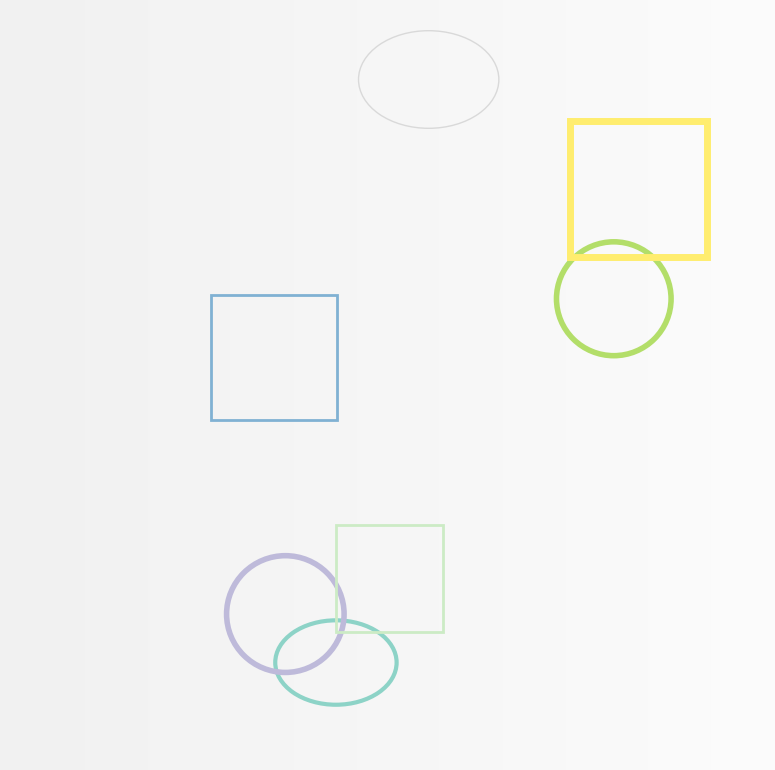[{"shape": "oval", "thickness": 1.5, "radius": 0.39, "center": [0.433, 0.14]}, {"shape": "circle", "thickness": 2, "radius": 0.38, "center": [0.368, 0.203]}, {"shape": "square", "thickness": 1, "radius": 0.41, "center": [0.353, 0.536]}, {"shape": "circle", "thickness": 2, "radius": 0.37, "center": [0.792, 0.612]}, {"shape": "oval", "thickness": 0.5, "radius": 0.45, "center": [0.553, 0.897]}, {"shape": "square", "thickness": 1, "radius": 0.35, "center": [0.502, 0.249]}, {"shape": "square", "thickness": 2.5, "radius": 0.44, "center": [0.824, 0.755]}]